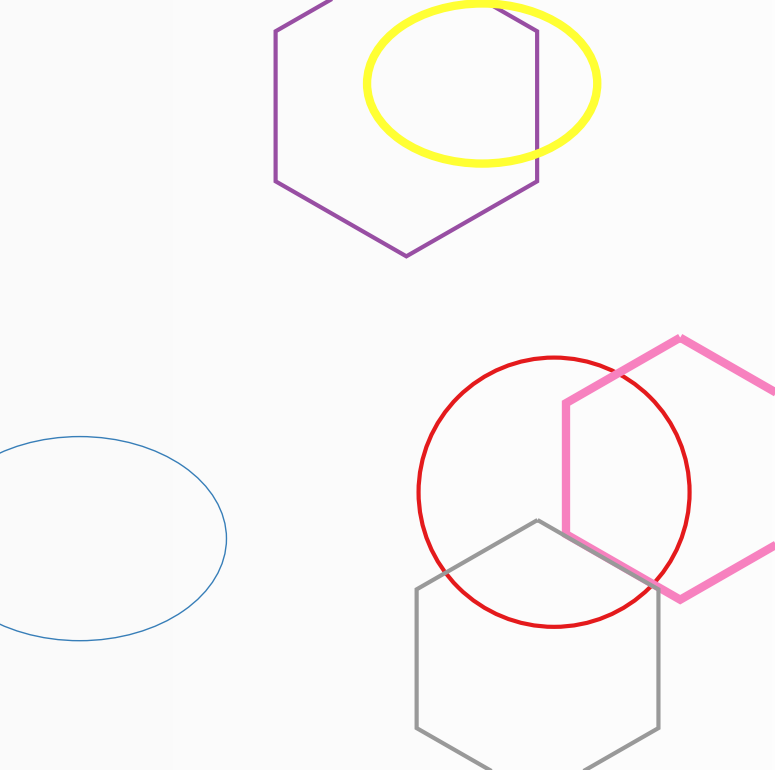[{"shape": "circle", "thickness": 1.5, "radius": 0.87, "center": [0.715, 0.361]}, {"shape": "oval", "thickness": 0.5, "radius": 0.95, "center": [0.103, 0.3]}, {"shape": "hexagon", "thickness": 1.5, "radius": 0.97, "center": [0.524, 0.862]}, {"shape": "oval", "thickness": 3, "radius": 0.74, "center": [0.622, 0.892]}, {"shape": "hexagon", "thickness": 3, "radius": 0.85, "center": [0.878, 0.391]}, {"shape": "hexagon", "thickness": 1.5, "radius": 0.9, "center": [0.694, 0.145]}]